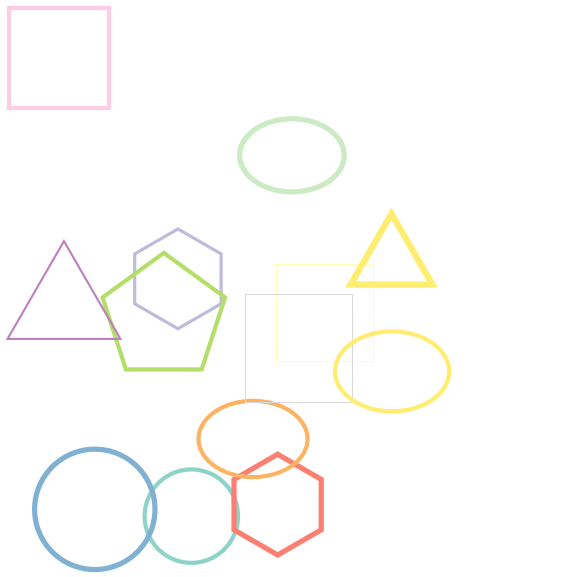[{"shape": "circle", "thickness": 2, "radius": 0.4, "center": [0.331, 0.105]}, {"shape": "square", "thickness": 0.5, "radius": 0.42, "center": [0.562, 0.457]}, {"shape": "hexagon", "thickness": 1.5, "radius": 0.43, "center": [0.308, 0.516]}, {"shape": "hexagon", "thickness": 2.5, "radius": 0.44, "center": [0.481, 0.125]}, {"shape": "circle", "thickness": 2.5, "radius": 0.52, "center": [0.164, 0.117]}, {"shape": "oval", "thickness": 2, "radius": 0.47, "center": [0.438, 0.239]}, {"shape": "pentagon", "thickness": 2, "radius": 0.56, "center": [0.284, 0.45]}, {"shape": "square", "thickness": 2, "radius": 0.44, "center": [0.102, 0.899]}, {"shape": "square", "thickness": 0.5, "radius": 0.47, "center": [0.517, 0.397]}, {"shape": "triangle", "thickness": 1, "radius": 0.56, "center": [0.111, 0.469]}, {"shape": "oval", "thickness": 2.5, "radius": 0.45, "center": [0.505, 0.73]}, {"shape": "oval", "thickness": 2, "radius": 0.49, "center": [0.679, 0.356]}, {"shape": "triangle", "thickness": 3, "radius": 0.41, "center": [0.678, 0.547]}]